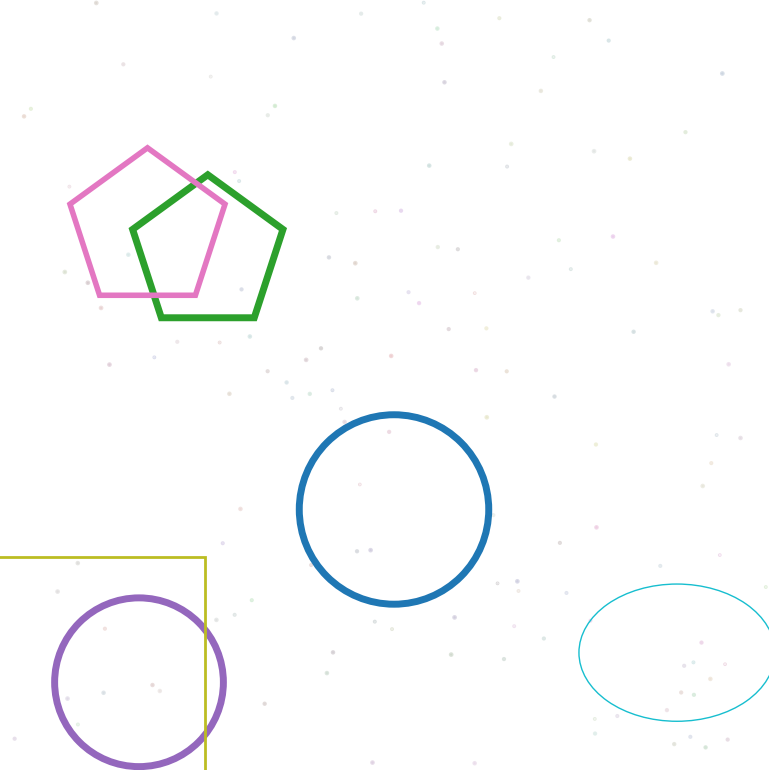[{"shape": "circle", "thickness": 2.5, "radius": 0.62, "center": [0.512, 0.338]}, {"shape": "pentagon", "thickness": 2.5, "radius": 0.51, "center": [0.27, 0.67]}, {"shape": "circle", "thickness": 2.5, "radius": 0.55, "center": [0.181, 0.114]}, {"shape": "pentagon", "thickness": 2, "radius": 0.53, "center": [0.192, 0.702]}, {"shape": "square", "thickness": 1, "radius": 0.72, "center": [0.121, 0.132]}, {"shape": "oval", "thickness": 0.5, "radius": 0.64, "center": [0.879, 0.152]}]